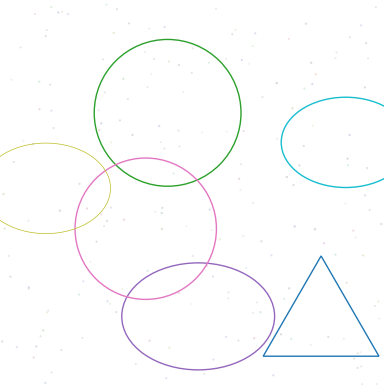[{"shape": "triangle", "thickness": 1, "radius": 0.87, "center": [0.834, 0.162]}, {"shape": "circle", "thickness": 1, "radius": 0.95, "center": [0.435, 0.707]}, {"shape": "oval", "thickness": 1, "radius": 0.99, "center": [0.515, 0.178]}, {"shape": "circle", "thickness": 1, "radius": 0.92, "center": [0.379, 0.406]}, {"shape": "oval", "thickness": 0.5, "radius": 0.84, "center": [0.119, 0.511]}, {"shape": "oval", "thickness": 1, "radius": 0.84, "center": [0.898, 0.63]}]